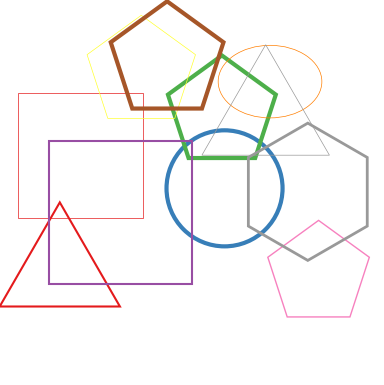[{"shape": "square", "thickness": 0.5, "radius": 0.81, "center": [0.208, 0.597]}, {"shape": "triangle", "thickness": 1.5, "radius": 0.9, "center": [0.155, 0.294]}, {"shape": "circle", "thickness": 3, "radius": 0.75, "center": [0.583, 0.511]}, {"shape": "pentagon", "thickness": 3, "radius": 0.74, "center": [0.576, 0.709]}, {"shape": "square", "thickness": 1.5, "radius": 0.93, "center": [0.313, 0.448]}, {"shape": "oval", "thickness": 0.5, "radius": 0.67, "center": [0.701, 0.788]}, {"shape": "pentagon", "thickness": 0.5, "radius": 0.74, "center": [0.367, 0.812]}, {"shape": "pentagon", "thickness": 3, "radius": 0.77, "center": [0.434, 0.843]}, {"shape": "pentagon", "thickness": 1, "radius": 0.69, "center": [0.827, 0.289]}, {"shape": "triangle", "thickness": 0.5, "radius": 0.96, "center": [0.69, 0.693]}, {"shape": "hexagon", "thickness": 2, "radius": 0.89, "center": [0.799, 0.502]}]